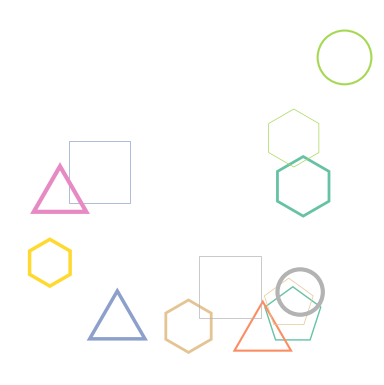[{"shape": "hexagon", "thickness": 2, "radius": 0.39, "center": [0.788, 0.516]}, {"shape": "pentagon", "thickness": 1, "radius": 0.38, "center": [0.761, 0.179]}, {"shape": "triangle", "thickness": 1.5, "radius": 0.42, "center": [0.682, 0.132]}, {"shape": "triangle", "thickness": 2.5, "radius": 0.41, "center": [0.305, 0.161]}, {"shape": "square", "thickness": 0.5, "radius": 0.4, "center": [0.258, 0.553]}, {"shape": "triangle", "thickness": 3, "radius": 0.39, "center": [0.156, 0.489]}, {"shape": "hexagon", "thickness": 0.5, "radius": 0.38, "center": [0.763, 0.641]}, {"shape": "circle", "thickness": 1.5, "radius": 0.35, "center": [0.895, 0.851]}, {"shape": "hexagon", "thickness": 2.5, "radius": 0.3, "center": [0.13, 0.318]}, {"shape": "hexagon", "thickness": 2, "radius": 0.34, "center": [0.49, 0.153]}, {"shape": "pentagon", "thickness": 0.5, "radius": 0.33, "center": [0.75, 0.211]}, {"shape": "square", "thickness": 0.5, "radius": 0.4, "center": [0.597, 0.254]}, {"shape": "circle", "thickness": 3, "radius": 0.29, "center": [0.78, 0.242]}]